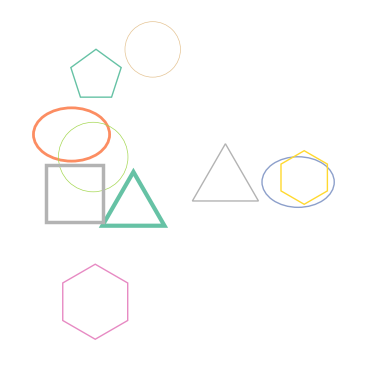[{"shape": "pentagon", "thickness": 1, "radius": 0.34, "center": [0.249, 0.803]}, {"shape": "triangle", "thickness": 3, "radius": 0.47, "center": [0.347, 0.46]}, {"shape": "oval", "thickness": 2, "radius": 0.49, "center": [0.186, 0.651]}, {"shape": "oval", "thickness": 1, "radius": 0.47, "center": [0.774, 0.527]}, {"shape": "hexagon", "thickness": 1, "radius": 0.49, "center": [0.247, 0.216]}, {"shape": "circle", "thickness": 0.5, "radius": 0.45, "center": [0.242, 0.592]}, {"shape": "hexagon", "thickness": 1, "radius": 0.35, "center": [0.79, 0.539]}, {"shape": "circle", "thickness": 0.5, "radius": 0.36, "center": [0.397, 0.872]}, {"shape": "square", "thickness": 2.5, "radius": 0.37, "center": [0.193, 0.496]}, {"shape": "triangle", "thickness": 1, "radius": 0.5, "center": [0.585, 0.528]}]